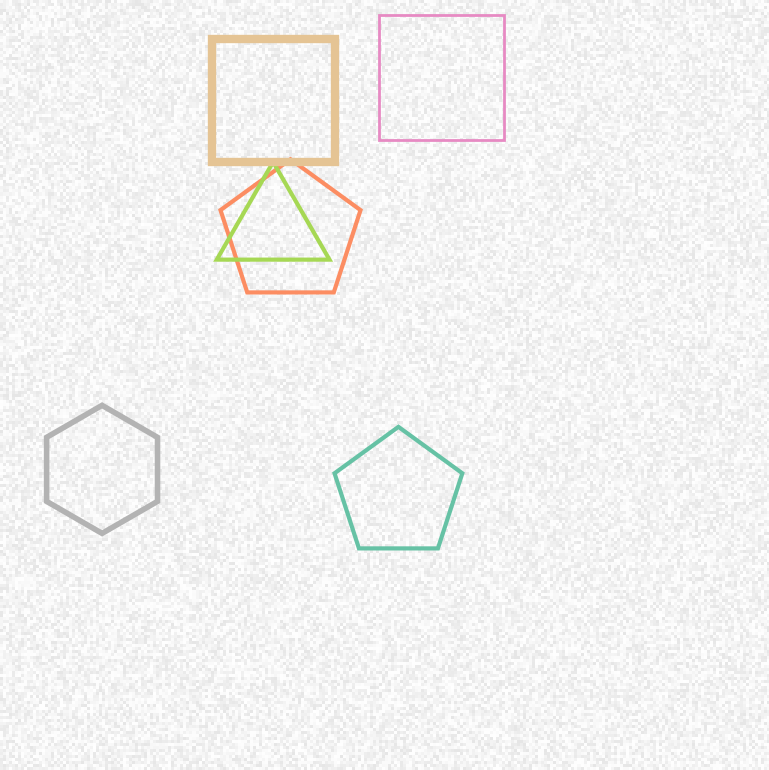[{"shape": "pentagon", "thickness": 1.5, "radius": 0.44, "center": [0.517, 0.358]}, {"shape": "pentagon", "thickness": 1.5, "radius": 0.48, "center": [0.377, 0.698]}, {"shape": "square", "thickness": 1, "radius": 0.41, "center": [0.573, 0.899]}, {"shape": "triangle", "thickness": 1.5, "radius": 0.42, "center": [0.355, 0.705]}, {"shape": "square", "thickness": 3, "radius": 0.4, "center": [0.356, 0.87]}, {"shape": "hexagon", "thickness": 2, "radius": 0.42, "center": [0.133, 0.39]}]